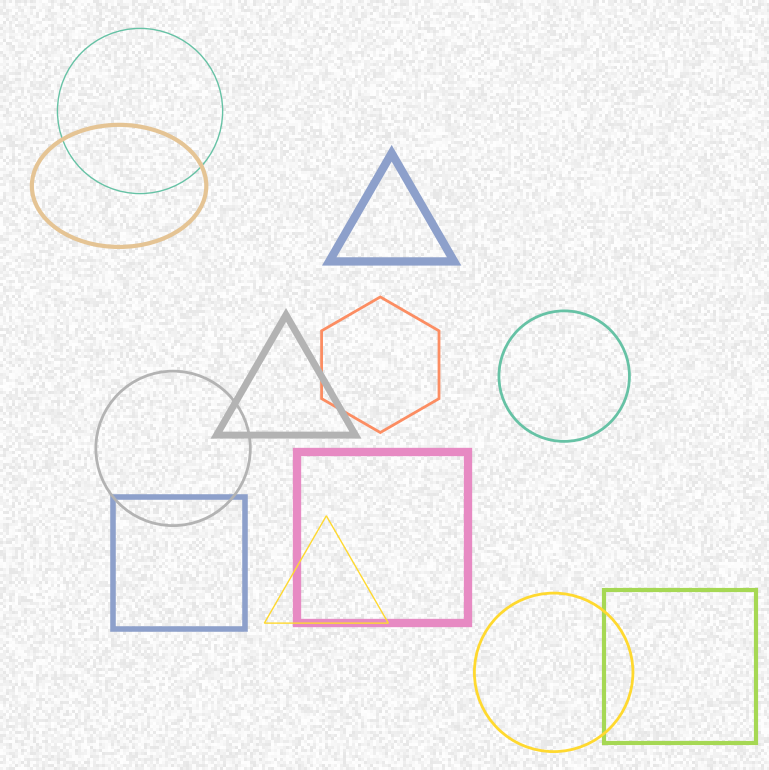[{"shape": "circle", "thickness": 1, "radius": 0.42, "center": [0.733, 0.512]}, {"shape": "circle", "thickness": 0.5, "radius": 0.54, "center": [0.182, 0.856]}, {"shape": "hexagon", "thickness": 1, "radius": 0.44, "center": [0.494, 0.526]}, {"shape": "triangle", "thickness": 3, "radius": 0.47, "center": [0.509, 0.707]}, {"shape": "square", "thickness": 2, "radius": 0.43, "center": [0.233, 0.269]}, {"shape": "square", "thickness": 3, "radius": 0.56, "center": [0.497, 0.302]}, {"shape": "square", "thickness": 1.5, "radius": 0.49, "center": [0.883, 0.135]}, {"shape": "circle", "thickness": 1, "radius": 0.51, "center": [0.719, 0.127]}, {"shape": "triangle", "thickness": 0.5, "radius": 0.46, "center": [0.424, 0.237]}, {"shape": "oval", "thickness": 1.5, "radius": 0.57, "center": [0.155, 0.759]}, {"shape": "circle", "thickness": 1, "radius": 0.5, "center": [0.225, 0.418]}, {"shape": "triangle", "thickness": 2.5, "radius": 0.52, "center": [0.371, 0.487]}]